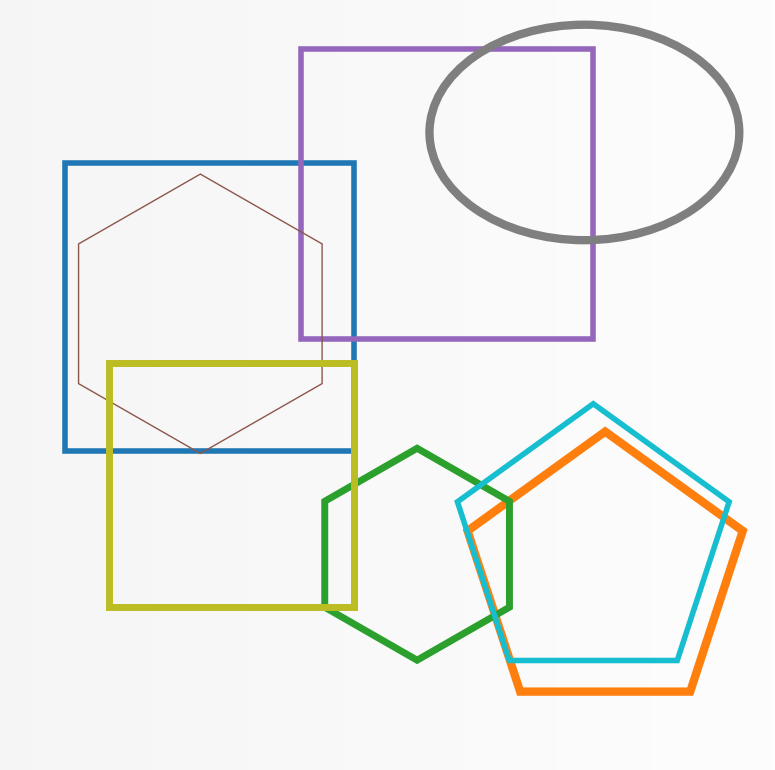[{"shape": "square", "thickness": 2, "radius": 0.93, "center": [0.27, 0.601]}, {"shape": "pentagon", "thickness": 3, "radius": 0.93, "center": [0.781, 0.253]}, {"shape": "hexagon", "thickness": 2.5, "radius": 0.69, "center": [0.538, 0.28]}, {"shape": "square", "thickness": 2, "radius": 0.94, "center": [0.577, 0.748]}, {"shape": "hexagon", "thickness": 0.5, "radius": 0.91, "center": [0.258, 0.593]}, {"shape": "oval", "thickness": 3, "radius": 1.0, "center": [0.754, 0.828]}, {"shape": "square", "thickness": 2.5, "radius": 0.79, "center": [0.299, 0.37]}, {"shape": "pentagon", "thickness": 2, "radius": 0.92, "center": [0.766, 0.291]}]